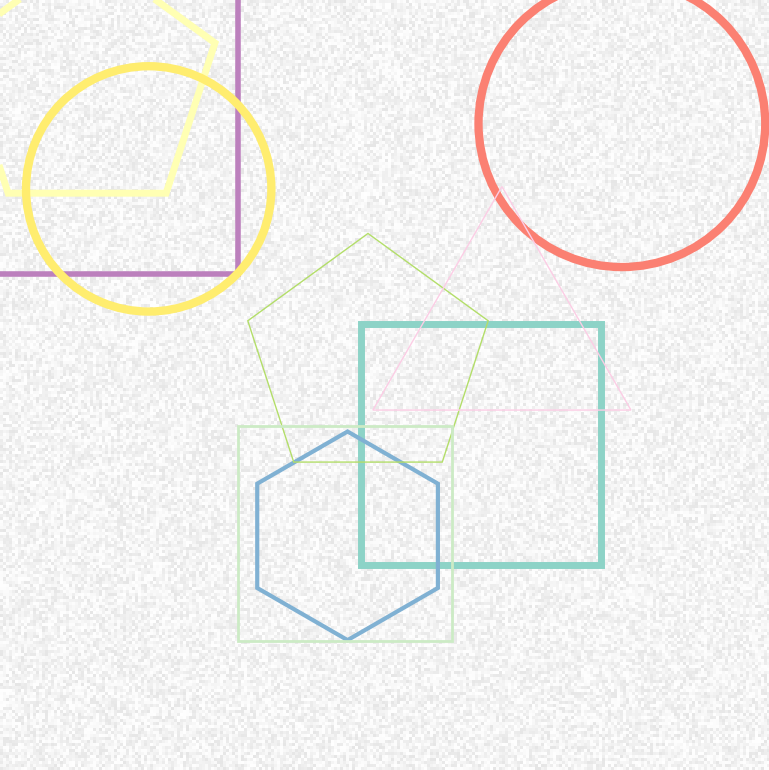[{"shape": "square", "thickness": 2.5, "radius": 0.78, "center": [0.625, 0.423]}, {"shape": "pentagon", "thickness": 2.5, "radius": 0.87, "center": [0.113, 0.89]}, {"shape": "circle", "thickness": 3, "radius": 0.93, "center": [0.808, 0.839]}, {"shape": "hexagon", "thickness": 1.5, "radius": 0.68, "center": [0.451, 0.304]}, {"shape": "pentagon", "thickness": 0.5, "radius": 0.82, "center": [0.478, 0.533]}, {"shape": "triangle", "thickness": 0.5, "radius": 0.97, "center": [0.652, 0.564]}, {"shape": "square", "thickness": 2, "radius": 0.9, "center": [0.128, 0.825]}, {"shape": "square", "thickness": 1, "radius": 0.7, "center": [0.448, 0.307]}, {"shape": "circle", "thickness": 3, "radius": 0.8, "center": [0.193, 0.755]}]